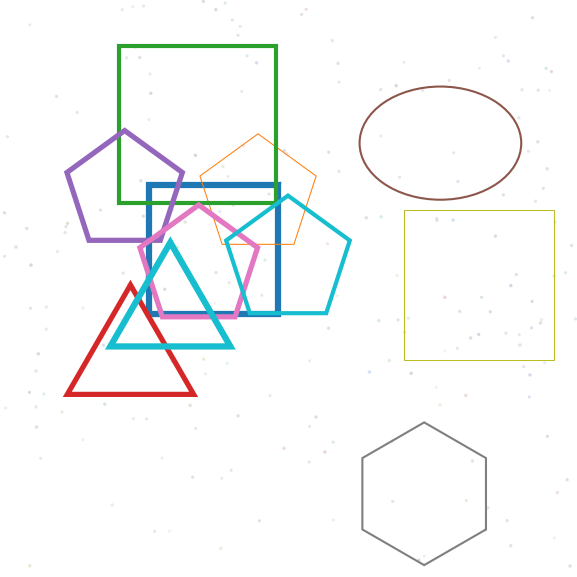[{"shape": "square", "thickness": 3, "radius": 0.56, "center": [0.37, 0.567]}, {"shape": "pentagon", "thickness": 0.5, "radius": 0.53, "center": [0.447, 0.662]}, {"shape": "square", "thickness": 2, "radius": 0.68, "center": [0.342, 0.784]}, {"shape": "triangle", "thickness": 2.5, "radius": 0.63, "center": [0.226, 0.379]}, {"shape": "pentagon", "thickness": 2.5, "radius": 0.53, "center": [0.216, 0.668]}, {"shape": "oval", "thickness": 1, "radius": 0.7, "center": [0.763, 0.751]}, {"shape": "pentagon", "thickness": 2.5, "radius": 0.54, "center": [0.344, 0.537]}, {"shape": "hexagon", "thickness": 1, "radius": 0.62, "center": [0.735, 0.144]}, {"shape": "square", "thickness": 0.5, "radius": 0.65, "center": [0.83, 0.506]}, {"shape": "triangle", "thickness": 3, "radius": 0.6, "center": [0.295, 0.459]}, {"shape": "pentagon", "thickness": 2, "radius": 0.56, "center": [0.499, 0.548]}]